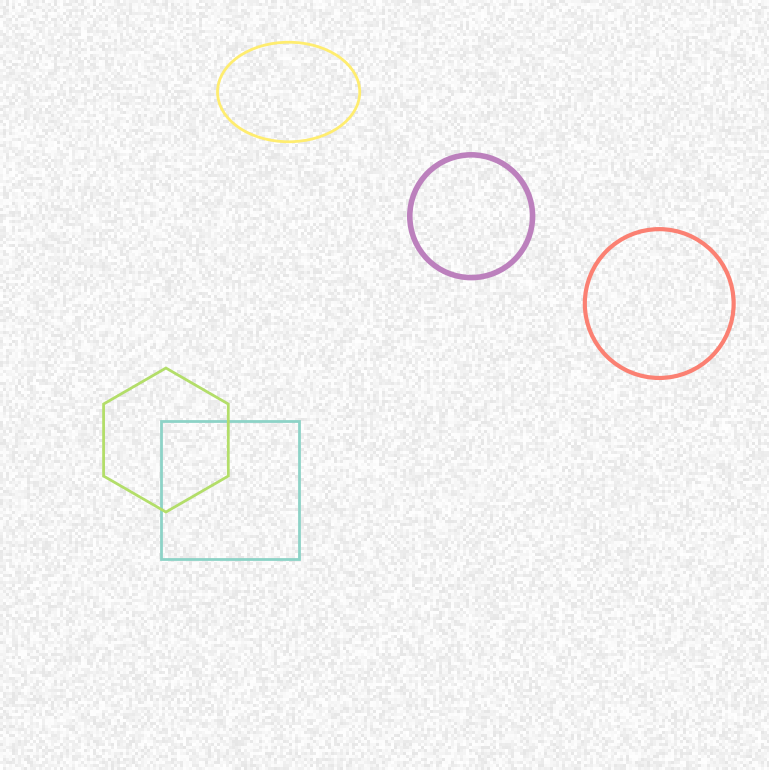[{"shape": "square", "thickness": 1, "radius": 0.45, "center": [0.299, 0.364]}, {"shape": "circle", "thickness": 1.5, "radius": 0.48, "center": [0.856, 0.606]}, {"shape": "hexagon", "thickness": 1, "radius": 0.47, "center": [0.216, 0.429]}, {"shape": "circle", "thickness": 2, "radius": 0.4, "center": [0.612, 0.719]}, {"shape": "oval", "thickness": 1, "radius": 0.46, "center": [0.375, 0.881]}]